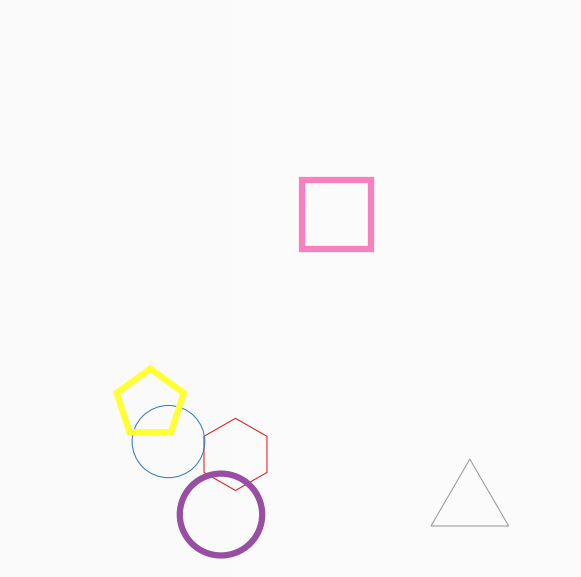[{"shape": "hexagon", "thickness": 0.5, "radius": 0.31, "center": [0.405, 0.212]}, {"shape": "circle", "thickness": 0.5, "radius": 0.31, "center": [0.29, 0.234]}, {"shape": "circle", "thickness": 3, "radius": 0.35, "center": [0.38, 0.108]}, {"shape": "pentagon", "thickness": 3, "radius": 0.3, "center": [0.259, 0.3]}, {"shape": "square", "thickness": 3, "radius": 0.3, "center": [0.579, 0.627]}, {"shape": "triangle", "thickness": 0.5, "radius": 0.39, "center": [0.808, 0.127]}]